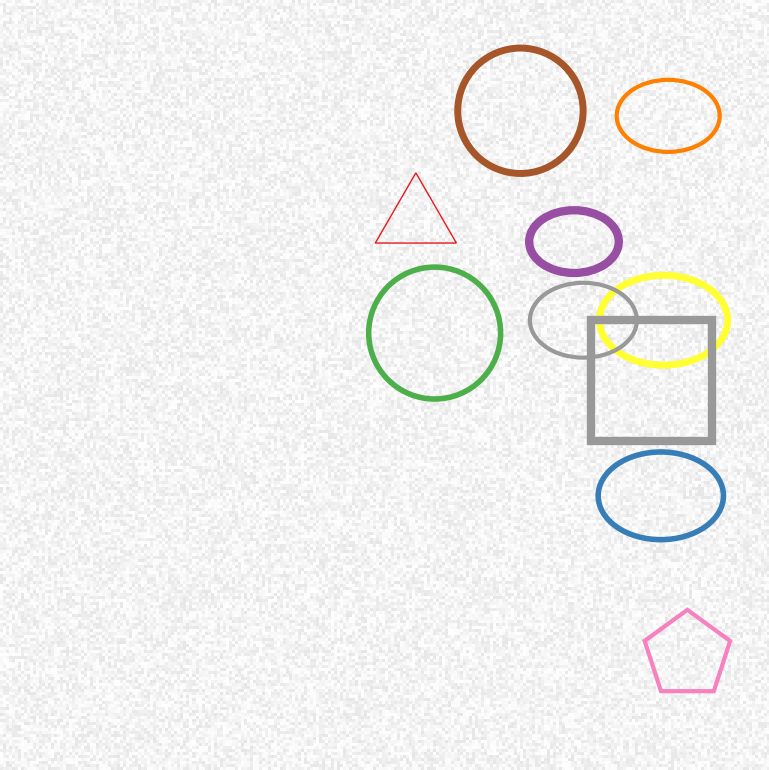[{"shape": "triangle", "thickness": 0.5, "radius": 0.3, "center": [0.54, 0.715]}, {"shape": "oval", "thickness": 2, "radius": 0.41, "center": [0.858, 0.356]}, {"shape": "circle", "thickness": 2, "radius": 0.43, "center": [0.564, 0.567]}, {"shape": "oval", "thickness": 3, "radius": 0.29, "center": [0.745, 0.686]}, {"shape": "oval", "thickness": 1.5, "radius": 0.33, "center": [0.868, 0.85]}, {"shape": "oval", "thickness": 2.5, "radius": 0.42, "center": [0.862, 0.584]}, {"shape": "circle", "thickness": 2.5, "radius": 0.41, "center": [0.676, 0.856]}, {"shape": "pentagon", "thickness": 1.5, "radius": 0.29, "center": [0.893, 0.15]}, {"shape": "square", "thickness": 3, "radius": 0.39, "center": [0.846, 0.506]}, {"shape": "oval", "thickness": 1.5, "radius": 0.35, "center": [0.758, 0.584]}]